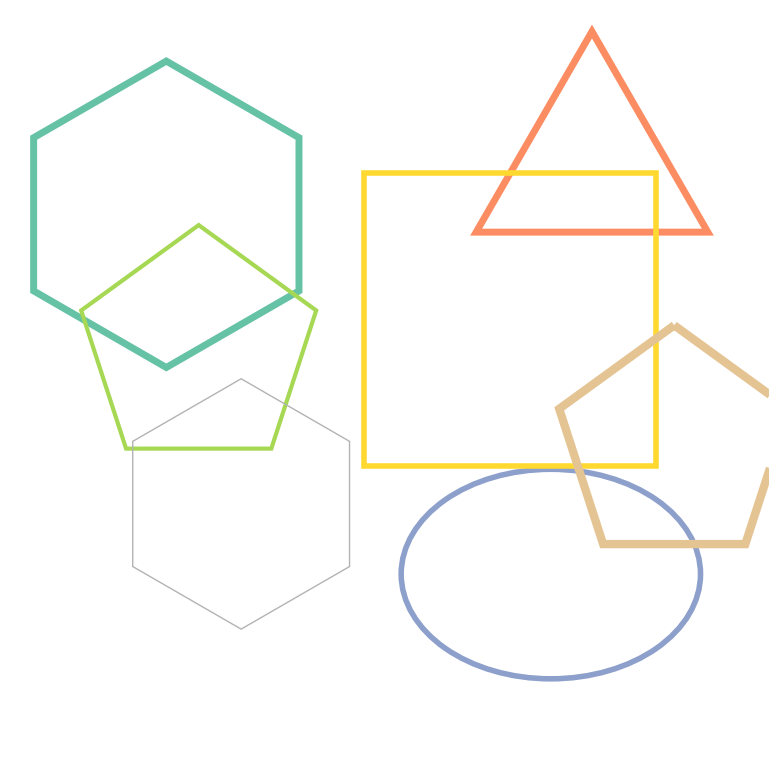[{"shape": "hexagon", "thickness": 2.5, "radius": 0.99, "center": [0.216, 0.722]}, {"shape": "triangle", "thickness": 2.5, "radius": 0.87, "center": [0.769, 0.785]}, {"shape": "oval", "thickness": 2, "radius": 0.97, "center": [0.715, 0.254]}, {"shape": "pentagon", "thickness": 1.5, "radius": 0.8, "center": [0.258, 0.547]}, {"shape": "square", "thickness": 2, "radius": 0.95, "center": [0.662, 0.585]}, {"shape": "pentagon", "thickness": 3, "radius": 0.79, "center": [0.876, 0.42]}, {"shape": "hexagon", "thickness": 0.5, "radius": 0.81, "center": [0.313, 0.346]}]